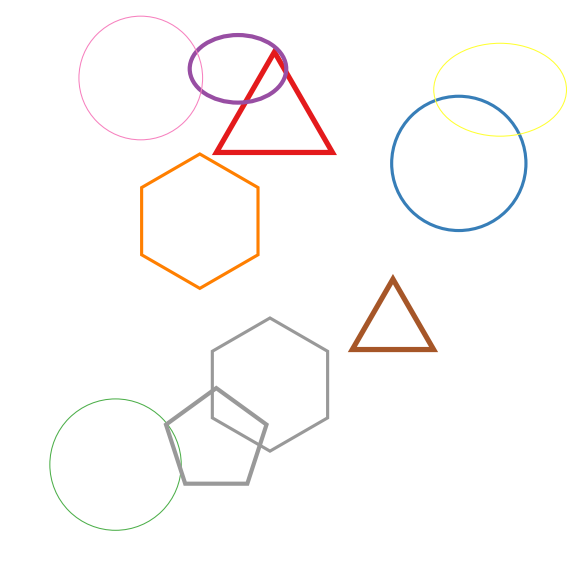[{"shape": "triangle", "thickness": 2.5, "radius": 0.58, "center": [0.475, 0.793]}, {"shape": "circle", "thickness": 1.5, "radius": 0.58, "center": [0.794, 0.716]}, {"shape": "circle", "thickness": 0.5, "radius": 0.57, "center": [0.2, 0.195]}, {"shape": "oval", "thickness": 2, "radius": 0.42, "center": [0.412, 0.88]}, {"shape": "hexagon", "thickness": 1.5, "radius": 0.58, "center": [0.346, 0.616]}, {"shape": "oval", "thickness": 0.5, "radius": 0.57, "center": [0.866, 0.844]}, {"shape": "triangle", "thickness": 2.5, "radius": 0.41, "center": [0.68, 0.435]}, {"shape": "circle", "thickness": 0.5, "radius": 0.54, "center": [0.244, 0.864]}, {"shape": "hexagon", "thickness": 1.5, "radius": 0.58, "center": [0.467, 0.333]}, {"shape": "pentagon", "thickness": 2, "radius": 0.46, "center": [0.374, 0.236]}]